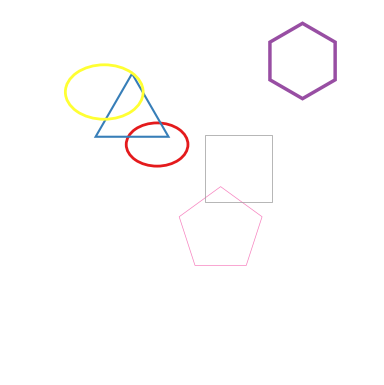[{"shape": "oval", "thickness": 2, "radius": 0.4, "center": [0.408, 0.625]}, {"shape": "triangle", "thickness": 1.5, "radius": 0.55, "center": [0.343, 0.699]}, {"shape": "hexagon", "thickness": 2.5, "radius": 0.49, "center": [0.786, 0.842]}, {"shape": "oval", "thickness": 2, "radius": 0.51, "center": [0.271, 0.761]}, {"shape": "pentagon", "thickness": 0.5, "radius": 0.57, "center": [0.573, 0.402]}, {"shape": "square", "thickness": 0.5, "radius": 0.43, "center": [0.619, 0.562]}]